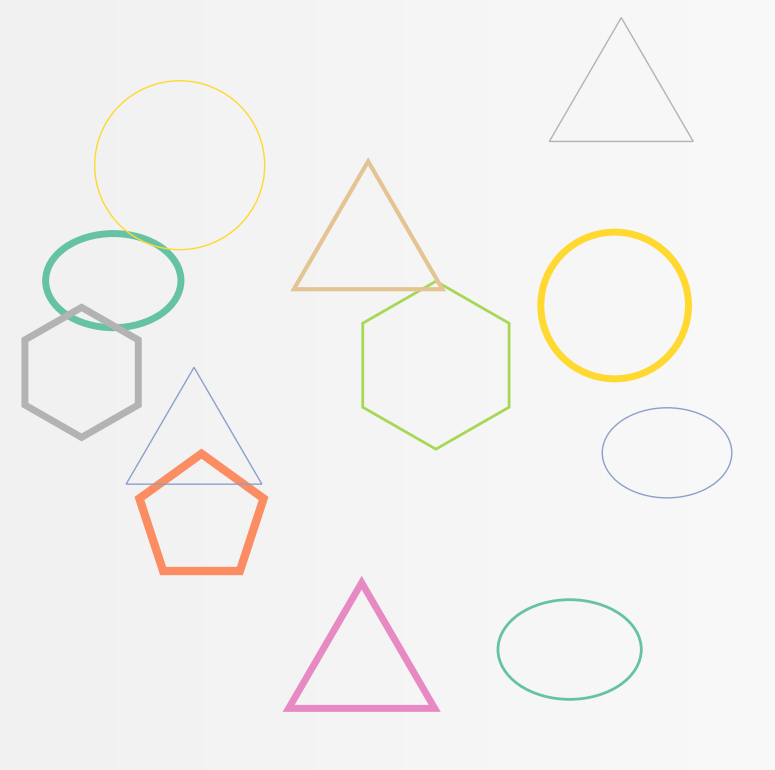[{"shape": "oval", "thickness": 1, "radius": 0.46, "center": [0.735, 0.156]}, {"shape": "oval", "thickness": 2.5, "radius": 0.44, "center": [0.146, 0.636]}, {"shape": "pentagon", "thickness": 3, "radius": 0.42, "center": [0.26, 0.327]}, {"shape": "oval", "thickness": 0.5, "radius": 0.42, "center": [0.861, 0.412]}, {"shape": "triangle", "thickness": 0.5, "radius": 0.51, "center": [0.25, 0.422]}, {"shape": "triangle", "thickness": 2.5, "radius": 0.54, "center": [0.467, 0.134]}, {"shape": "hexagon", "thickness": 1, "radius": 0.55, "center": [0.562, 0.526]}, {"shape": "circle", "thickness": 2.5, "radius": 0.48, "center": [0.793, 0.603]}, {"shape": "circle", "thickness": 0.5, "radius": 0.55, "center": [0.232, 0.785]}, {"shape": "triangle", "thickness": 1.5, "radius": 0.55, "center": [0.475, 0.68]}, {"shape": "hexagon", "thickness": 2.5, "radius": 0.42, "center": [0.105, 0.516]}, {"shape": "triangle", "thickness": 0.5, "radius": 0.54, "center": [0.802, 0.87]}]